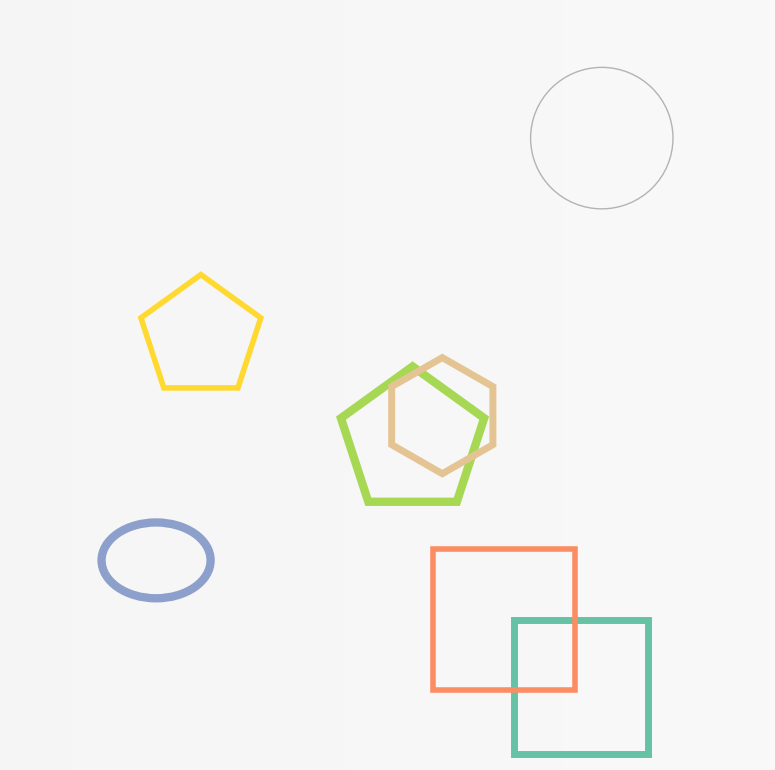[{"shape": "square", "thickness": 2.5, "radius": 0.43, "center": [0.75, 0.107]}, {"shape": "square", "thickness": 2, "radius": 0.46, "center": [0.65, 0.195]}, {"shape": "oval", "thickness": 3, "radius": 0.35, "center": [0.201, 0.272]}, {"shape": "pentagon", "thickness": 3, "radius": 0.49, "center": [0.532, 0.427]}, {"shape": "pentagon", "thickness": 2, "radius": 0.41, "center": [0.259, 0.562]}, {"shape": "hexagon", "thickness": 2.5, "radius": 0.38, "center": [0.571, 0.46]}, {"shape": "circle", "thickness": 0.5, "radius": 0.46, "center": [0.776, 0.821]}]